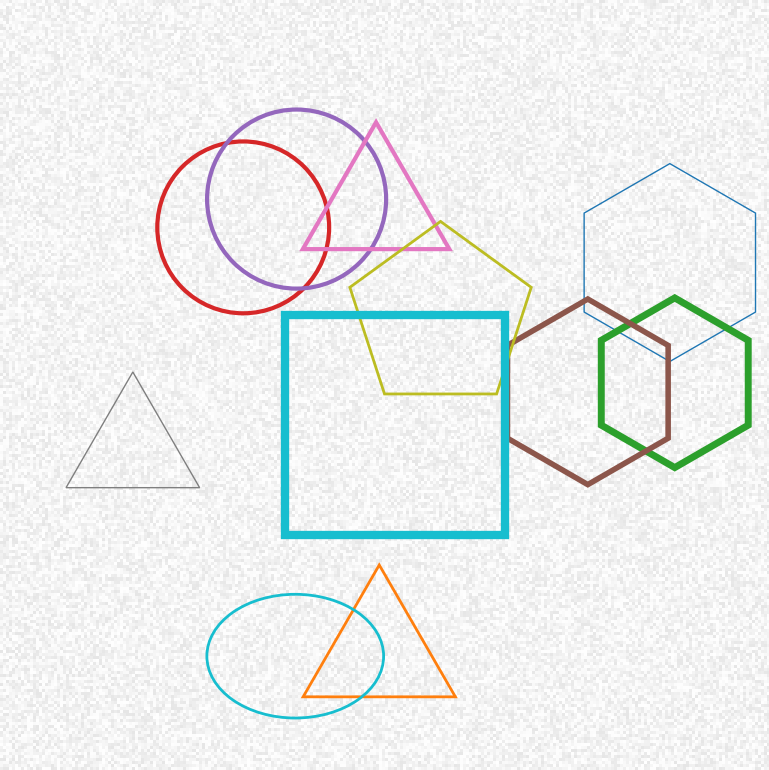[{"shape": "hexagon", "thickness": 0.5, "radius": 0.64, "center": [0.87, 0.659]}, {"shape": "triangle", "thickness": 1, "radius": 0.57, "center": [0.493, 0.152]}, {"shape": "hexagon", "thickness": 2.5, "radius": 0.55, "center": [0.876, 0.503]}, {"shape": "circle", "thickness": 1.5, "radius": 0.56, "center": [0.316, 0.705]}, {"shape": "circle", "thickness": 1.5, "radius": 0.58, "center": [0.385, 0.741]}, {"shape": "hexagon", "thickness": 2, "radius": 0.6, "center": [0.763, 0.491]}, {"shape": "triangle", "thickness": 1.5, "radius": 0.55, "center": [0.488, 0.731]}, {"shape": "triangle", "thickness": 0.5, "radius": 0.5, "center": [0.173, 0.417]}, {"shape": "pentagon", "thickness": 1, "radius": 0.62, "center": [0.572, 0.589]}, {"shape": "oval", "thickness": 1, "radius": 0.57, "center": [0.383, 0.148]}, {"shape": "square", "thickness": 3, "radius": 0.72, "center": [0.513, 0.448]}]